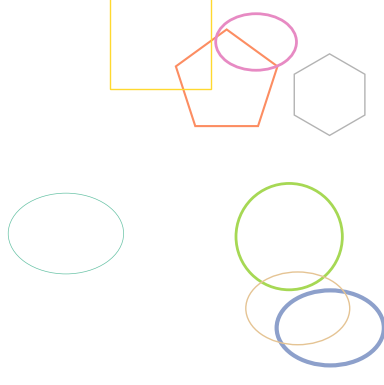[{"shape": "oval", "thickness": 0.5, "radius": 0.75, "center": [0.171, 0.393]}, {"shape": "pentagon", "thickness": 1.5, "radius": 0.69, "center": [0.589, 0.785]}, {"shape": "oval", "thickness": 3, "radius": 0.7, "center": [0.858, 0.148]}, {"shape": "oval", "thickness": 2, "radius": 0.52, "center": [0.665, 0.891]}, {"shape": "circle", "thickness": 2, "radius": 0.69, "center": [0.751, 0.385]}, {"shape": "square", "thickness": 1, "radius": 0.65, "center": [0.417, 0.9]}, {"shape": "oval", "thickness": 1, "radius": 0.67, "center": [0.773, 0.199]}, {"shape": "hexagon", "thickness": 1, "radius": 0.53, "center": [0.856, 0.754]}]